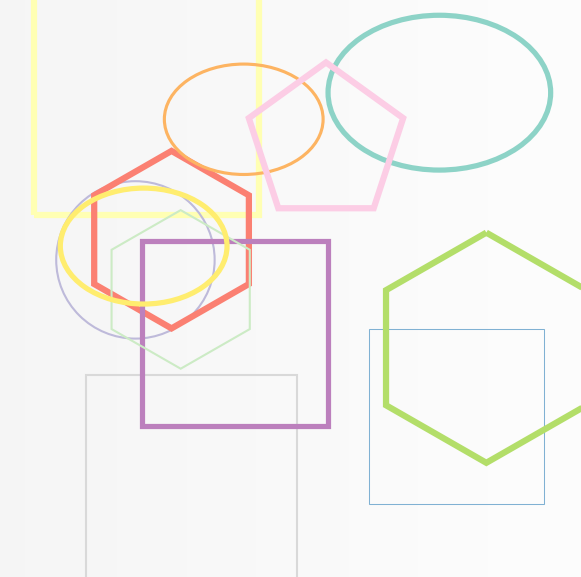[{"shape": "oval", "thickness": 2.5, "radius": 0.96, "center": [0.756, 0.839]}, {"shape": "square", "thickness": 3, "radius": 0.97, "center": [0.252, 0.82]}, {"shape": "circle", "thickness": 1, "radius": 0.68, "center": [0.233, 0.549]}, {"shape": "hexagon", "thickness": 3, "radius": 0.77, "center": [0.295, 0.584]}, {"shape": "square", "thickness": 0.5, "radius": 0.76, "center": [0.785, 0.277]}, {"shape": "oval", "thickness": 1.5, "radius": 0.68, "center": [0.419, 0.793]}, {"shape": "hexagon", "thickness": 3, "radius": 1.0, "center": [0.837, 0.397]}, {"shape": "pentagon", "thickness": 3, "radius": 0.7, "center": [0.561, 0.751]}, {"shape": "square", "thickness": 1, "radius": 0.91, "center": [0.329, 0.168]}, {"shape": "square", "thickness": 2.5, "radius": 0.8, "center": [0.404, 0.422]}, {"shape": "hexagon", "thickness": 1, "radius": 0.69, "center": [0.311, 0.498]}, {"shape": "oval", "thickness": 2.5, "radius": 0.72, "center": [0.247, 0.573]}]